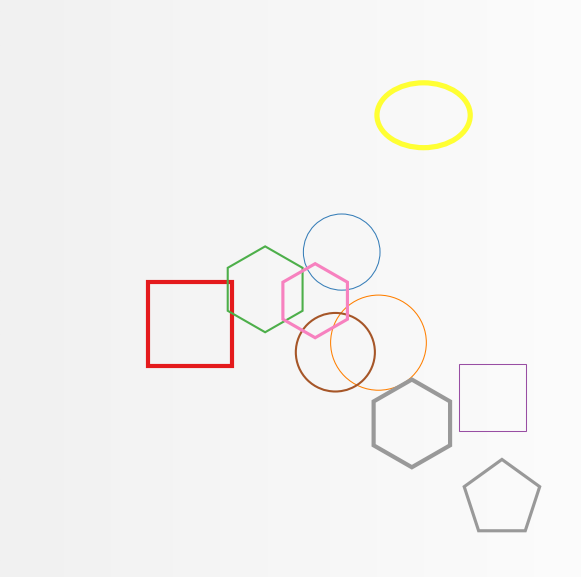[{"shape": "square", "thickness": 2, "radius": 0.36, "center": [0.327, 0.438]}, {"shape": "circle", "thickness": 0.5, "radius": 0.33, "center": [0.588, 0.563]}, {"shape": "hexagon", "thickness": 1, "radius": 0.37, "center": [0.456, 0.498]}, {"shape": "square", "thickness": 0.5, "radius": 0.29, "center": [0.847, 0.311]}, {"shape": "circle", "thickness": 0.5, "radius": 0.41, "center": [0.651, 0.406]}, {"shape": "oval", "thickness": 2.5, "radius": 0.4, "center": [0.729, 0.8]}, {"shape": "circle", "thickness": 1, "radius": 0.34, "center": [0.577, 0.389]}, {"shape": "hexagon", "thickness": 1.5, "radius": 0.32, "center": [0.542, 0.478]}, {"shape": "pentagon", "thickness": 1.5, "radius": 0.34, "center": [0.864, 0.135]}, {"shape": "hexagon", "thickness": 2, "radius": 0.38, "center": [0.709, 0.266]}]